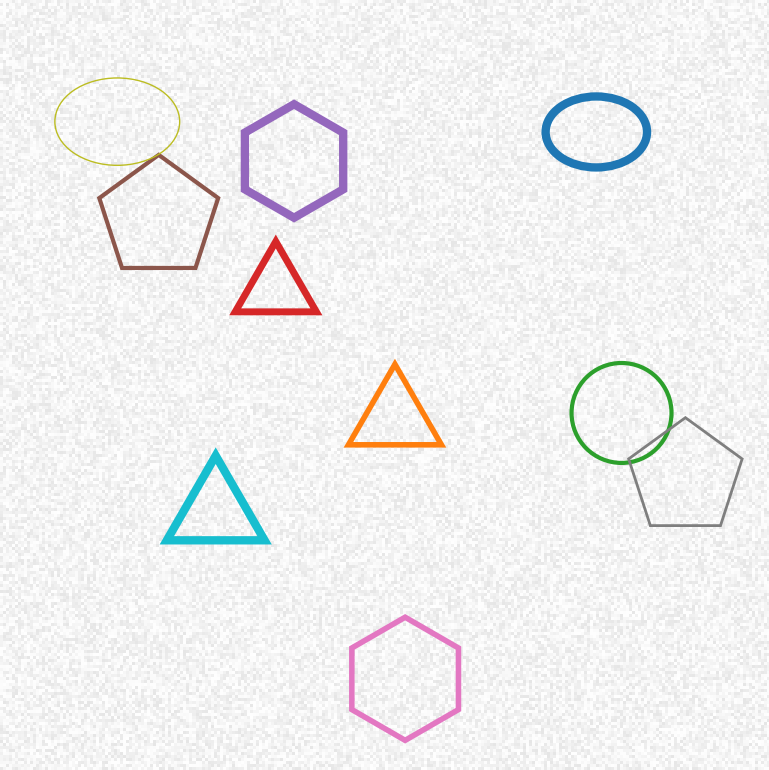[{"shape": "oval", "thickness": 3, "radius": 0.33, "center": [0.774, 0.829]}, {"shape": "triangle", "thickness": 2, "radius": 0.35, "center": [0.513, 0.457]}, {"shape": "circle", "thickness": 1.5, "radius": 0.32, "center": [0.807, 0.464]}, {"shape": "triangle", "thickness": 2.5, "radius": 0.3, "center": [0.358, 0.625]}, {"shape": "hexagon", "thickness": 3, "radius": 0.37, "center": [0.382, 0.791]}, {"shape": "pentagon", "thickness": 1.5, "radius": 0.41, "center": [0.206, 0.718]}, {"shape": "hexagon", "thickness": 2, "radius": 0.4, "center": [0.526, 0.118]}, {"shape": "pentagon", "thickness": 1, "radius": 0.39, "center": [0.89, 0.38]}, {"shape": "oval", "thickness": 0.5, "radius": 0.41, "center": [0.152, 0.842]}, {"shape": "triangle", "thickness": 3, "radius": 0.37, "center": [0.28, 0.335]}]